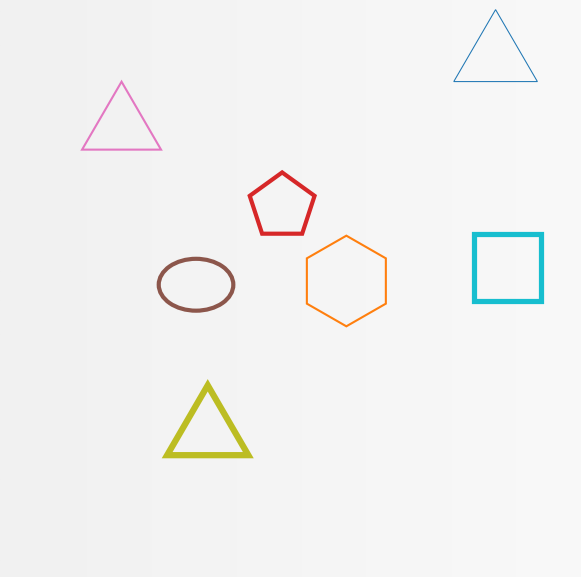[{"shape": "triangle", "thickness": 0.5, "radius": 0.42, "center": [0.853, 0.899]}, {"shape": "hexagon", "thickness": 1, "radius": 0.39, "center": [0.596, 0.513]}, {"shape": "pentagon", "thickness": 2, "radius": 0.29, "center": [0.485, 0.642]}, {"shape": "oval", "thickness": 2, "radius": 0.32, "center": [0.337, 0.506]}, {"shape": "triangle", "thickness": 1, "radius": 0.39, "center": [0.209, 0.779]}, {"shape": "triangle", "thickness": 3, "radius": 0.4, "center": [0.357, 0.251]}, {"shape": "square", "thickness": 2.5, "radius": 0.29, "center": [0.874, 0.536]}]